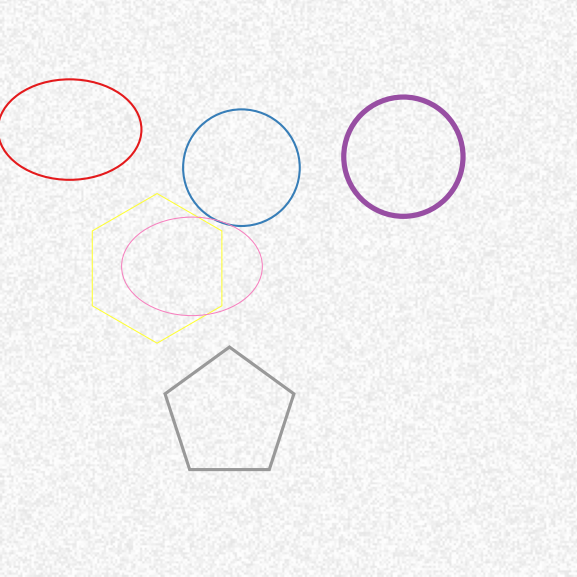[{"shape": "oval", "thickness": 1, "radius": 0.62, "center": [0.121, 0.775]}, {"shape": "circle", "thickness": 1, "radius": 0.5, "center": [0.418, 0.709]}, {"shape": "circle", "thickness": 2.5, "radius": 0.52, "center": [0.699, 0.728]}, {"shape": "hexagon", "thickness": 0.5, "radius": 0.65, "center": [0.272, 0.534]}, {"shape": "oval", "thickness": 0.5, "radius": 0.61, "center": [0.332, 0.538]}, {"shape": "pentagon", "thickness": 1.5, "radius": 0.59, "center": [0.397, 0.281]}]